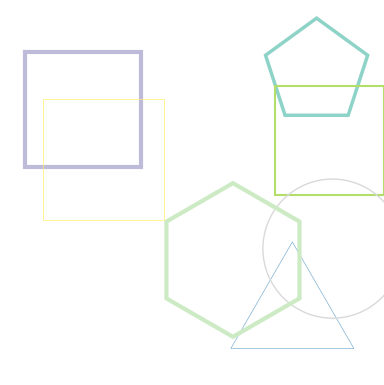[{"shape": "pentagon", "thickness": 2.5, "radius": 0.7, "center": [0.822, 0.813]}, {"shape": "square", "thickness": 3, "radius": 0.75, "center": [0.215, 0.715]}, {"shape": "triangle", "thickness": 0.5, "radius": 0.92, "center": [0.759, 0.187]}, {"shape": "square", "thickness": 1.5, "radius": 0.71, "center": [0.856, 0.635]}, {"shape": "circle", "thickness": 1, "radius": 0.9, "center": [0.864, 0.354]}, {"shape": "hexagon", "thickness": 3, "radius": 1.0, "center": [0.605, 0.325]}, {"shape": "square", "thickness": 0.5, "radius": 0.78, "center": [0.27, 0.587]}]